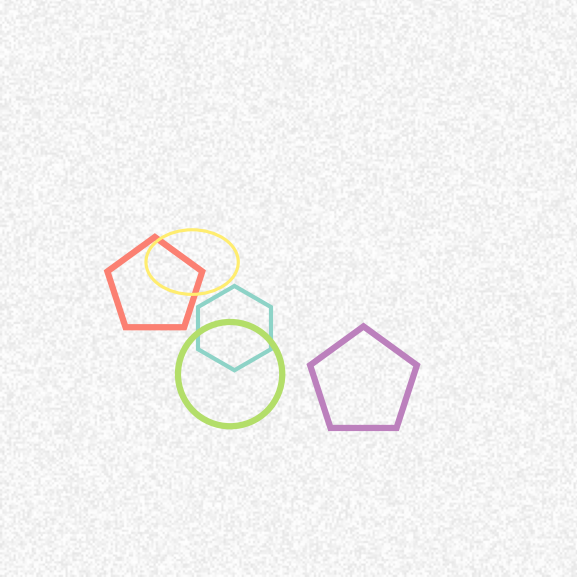[{"shape": "hexagon", "thickness": 2, "radius": 0.36, "center": [0.406, 0.431]}, {"shape": "pentagon", "thickness": 3, "radius": 0.43, "center": [0.268, 0.502]}, {"shape": "circle", "thickness": 3, "radius": 0.45, "center": [0.398, 0.351]}, {"shape": "pentagon", "thickness": 3, "radius": 0.49, "center": [0.629, 0.337]}, {"shape": "oval", "thickness": 1.5, "radius": 0.4, "center": [0.333, 0.545]}]